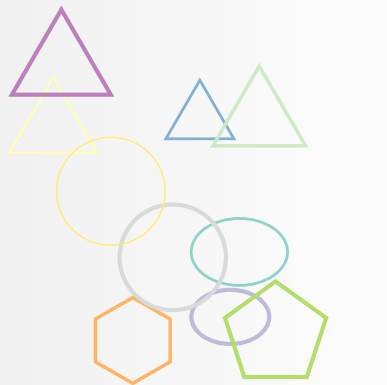[{"shape": "oval", "thickness": 2, "radius": 0.62, "center": [0.618, 0.346]}, {"shape": "triangle", "thickness": 1.5, "radius": 0.65, "center": [0.137, 0.669]}, {"shape": "oval", "thickness": 3, "radius": 0.5, "center": [0.594, 0.177]}, {"shape": "triangle", "thickness": 2, "radius": 0.51, "center": [0.516, 0.69]}, {"shape": "hexagon", "thickness": 2.5, "radius": 0.56, "center": [0.343, 0.116]}, {"shape": "pentagon", "thickness": 3, "radius": 0.69, "center": [0.711, 0.132]}, {"shape": "circle", "thickness": 3, "radius": 0.69, "center": [0.446, 0.332]}, {"shape": "triangle", "thickness": 3, "radius": 0.74, "center": [0.158, 0.828]}, {"shape": "triangle", "thickness": 2.5, "radius": 0.69, "center": [0.669, 0.69]}, {"shape": "circle", "thickness": 1, "radius": 0.7, "center": [0.286, 0.503]}]